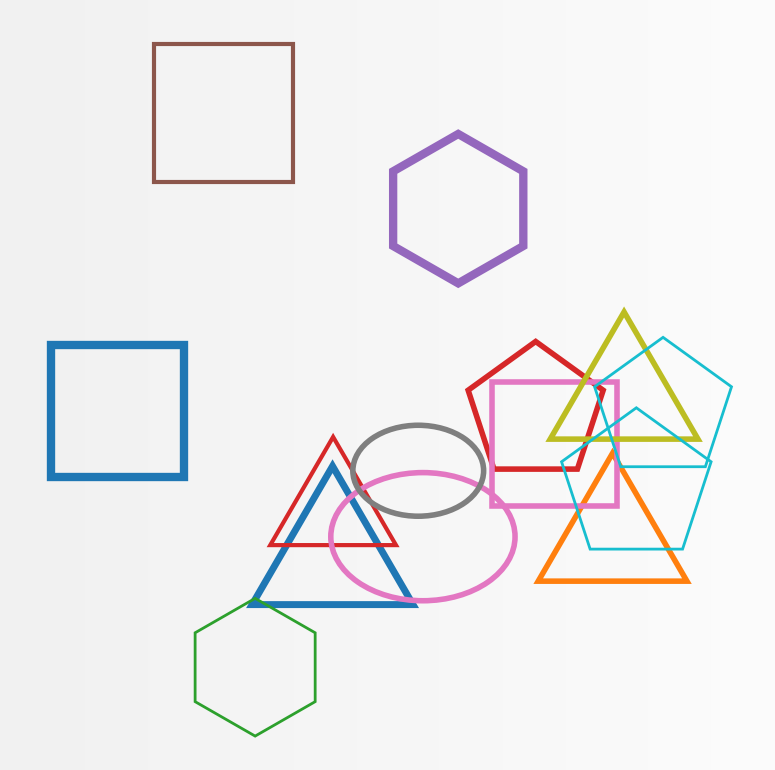[{"shape": "square", "thickness": 3, "radius": 0.43, "center": [0.152, 0.466]}, {"shape": "triangle", "thickness": 2.5, "radius": 0.6, "center": [0.429, 0.275]}, {"shape": "triangle", "thickness": 2, "radius": 0.55, "center": [0.79, 0.301]}, {"shape": "hexagon", "thickness": 1, "radius": 0.45, "center": [0.329, 0.133]}, {"shape": "triangle", "thickness": 1.5, "radius": 0.47, "center": [0.43, 0.339]}, {"shape": "pentagon", "thickness": 2, "radius": 0.46, "center": [0.691, 0.465]}, {"shape": "hexagon", "thickness": 3, "radius": 0.48, "center": [0.591, 0.729]}, {"shape": "square", "thickness": 1.5, "radius": 0.45, "center": [0.288, 0.853]}, {"shape": "oval", "thickness": 2, "radius": 0.59, "center": [0.546, 0.303]}, {"shape": "square", "thickness": 2, "radius": 0.4, "center": [0.715, 0.423]}, {"shape": "oval", "thickness": 2, "radius": 0.42, "center": [0.54, 0.389]}, {"shape": "triangle", "thickness": 2, "radius": 0.55, "center": [0.805, 0.485]}, {"shape": "pentagon", "thickness": 1, "radius": 0.51, "center": [0.821, 0.369]}, {"shape": "pentagon", "thickness": 1, "radius": 0.46, "center": [0.856, 0.469]}]